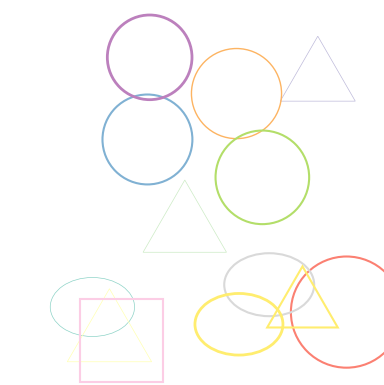[{"shape": "oval", "thickness": 0.5, "radius": 0.55, "center": [0.24, 0.203]}, {"shape": "triangle", "thickness": 0.5, "radius": 0.63, "center": [0.284, 0.124]}, {"shape": "triangle", "thickness": 0.5, "radius": 0.56, "center": [0.825, 0.794]}, {"shape": "circle", "thickness": 1.5, "radius": 0.72, "center": [0.9, 0.189]}, {"shape": "circle", "thickness": 1.5, "radius": 0.58, "center": [0.383, 0.638]}, {"shape": "circle", "thickness": 1, "radius": 0.59, "center": [0.614, 0.757]}, {"shape": "circle", "thickness": 1.5, "radius": 0.61, "center": [0.681, 0.539]}, {"shape": "square", "thickness": 1.5, "radius": 0.54, "center": [0.316, 0.115]}, {"shape": "oval", "thickness": 1.5, "radius": 0.58, "center": [0.699, 0.261]}, {"shape": "circle", "thickness": 2, "radius": 0.55, "center": [0.389, 0.851]}, {"shape": "triangle", "thickness": 0.5, "radius": 0.63, "center": [0.48, 0.407]}, {"shape": "triangle", "thickness": 1.5, "radius": 0.53, "center": [0.786, 0.202]}, {"shape": "oval", "thickness": 2, "radius": 0.57, "center": [0.621, 0.158]}]